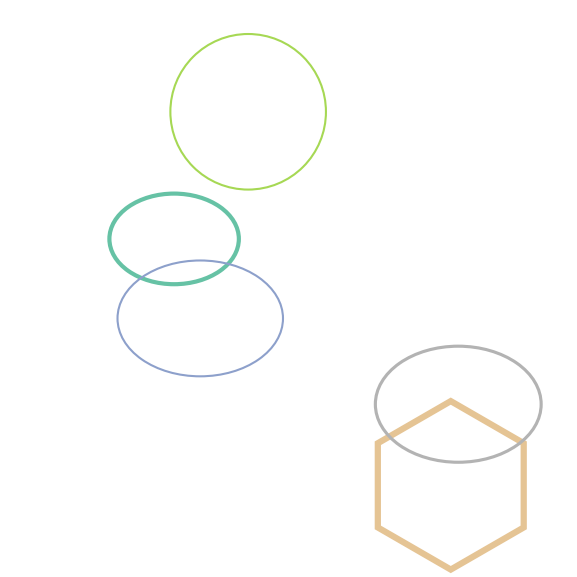[{"shape": "oval", "thickness": 2, "radius": 0.56, "center": [0.302, 0.585]}, {"shape": "oval", "thickness": 1, "radius": 0.72, "center": [0.347, 0.448]}, {"shape": "circle", "thickness": 1, "radius": 0.67, "center": [0.43, 0.806]}, {"shape": "hexagon", "thickness": 3, "radius": 0.73, "center": [0.781, 0.159]}, {"shape": "oval", "thickness": 1.5, "radius": 0.72, "center": [0.794, 0.299]}]